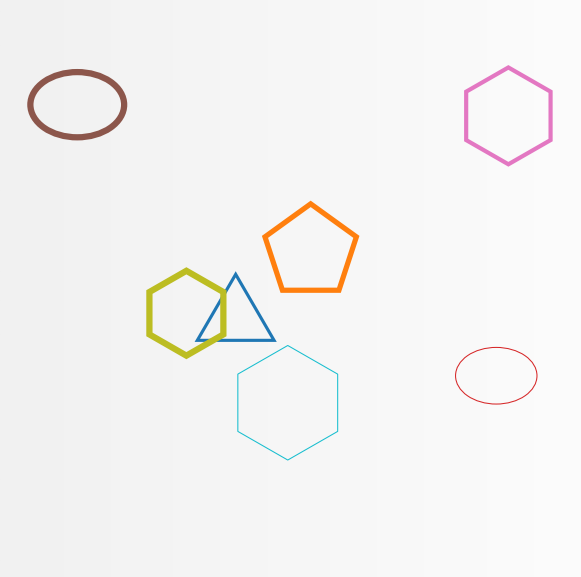[{"shape": "triangle", "thickness": 1.5, "radius": 0.38, "center": [0.405, 0.448]}, {"shape": "pentagon", "thickness": 2.5, "radius": 0.41, "center": [0.535, 0.563]}, {"shape": "oval", "thickness": 0.5, "radius": 0.35, "center": [0.854, 0.349]}, {"shape": "oval", "thickness": 3, "radius": 0.4, "center": [0.133, 0.818]}, {"shape": "hexagon", "thickness": 2, "radius": 0.42, "center": [0.875, 0.798]}, {"shape": "hexagon", "thickness": 3, "radius": 0.37, "center": [0.321, 0.457]}, {"shape": "hexagon", "thickness": 0.5, "radius": 0.5, "center": [0.495, 0.302]}]